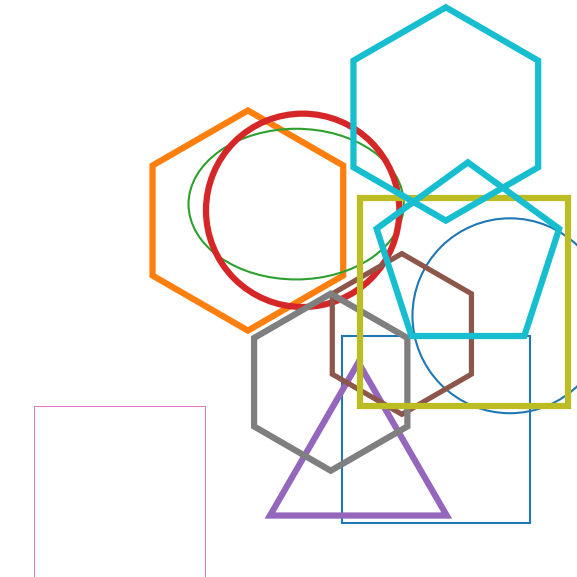[{"shape": "square", "thickness": 1, "radius": 0.81, "center": [0.755, 0.256]}, {"shape": "circle", "thickness": 1, "radius": 0.84, "center": [0.883, 0.452]}, {"shape": "hexagon", "thickness": 3, "radius": 0.95, "center": [0.429, 0.617]}, {"shape": "oval", "thickness": 1, "radius": 0.93, "center": [0.513, 0.646]}, {"shape": "circle", "thickness": 3, "radius": 0.84, "center": [0.524, 0.635]}, {"shape": "triangle", "thickness": 3, "radius": 0.88, "center": [0.621, 0.195]}, {"shape": "hexagon", "thickness": 2.5, "radius": 0.7, "center": [0.696, 0.421]}, {"shape": "square", "thickness": 0.5, "radius": 0.74, "center": [0.206, 0.147]}, {"shape": "hexagon", "thickness": 3, "radius": 0.77, "center": [0.573, 0.337]}, {"shape": "square", "thickness": 3, "radius": 0.9, "center": [0.804, 0.476]}, {"shape": "hexagon", "thickness": 3, "radius": 0.92, "center": [0.772, 0.802]}, {"shape": "pentagon", "thickness": 3, "radius": 0.83, "center": [0.81, 0.552]}]